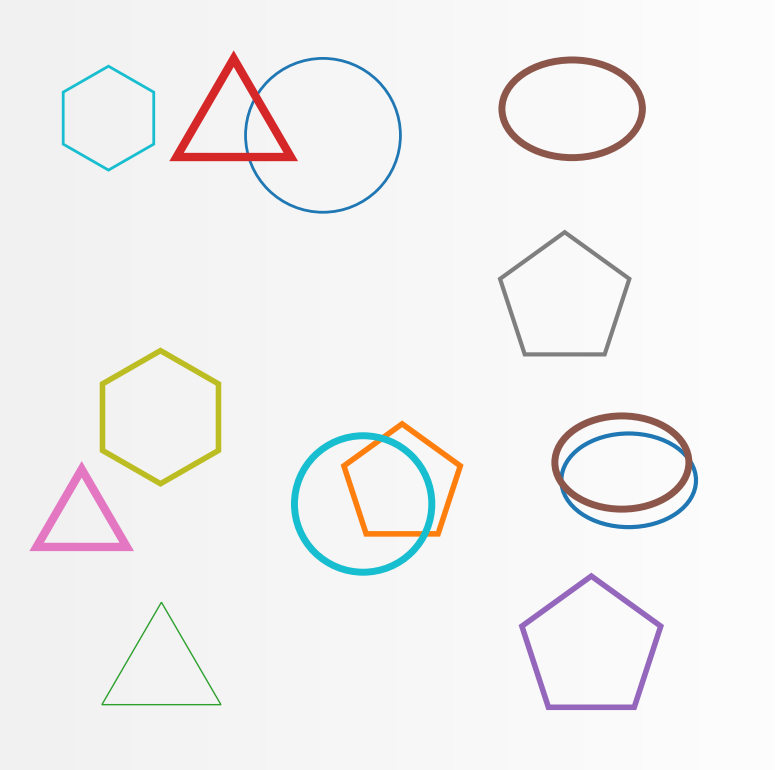[{"shape": "oval", "thickness": 1.5, "radius": 0.43, "center": [0.811, 0.376]}, {"shape": "circle", "thickness": 1, "radius": 0.5, "center": [0.417, 0.824]}, {"shape": "pentagon", "thickness": 2, "radius": 0.39, "center": [0.519, 0.371]}, {"shape": "triangle", "thickness": 0.5, "radius": 0.44, "center": [0.208, 0.129]}, {"shape": "triangle", "thickness": 3, "radius": 0.43, "center": [0.302, 0.839]}, {"shape": "pentagon", "thickness": 2, "radius": 0.47, "center": [0.763, 0.158]}, {"shape": "oval", "thickness": 2.5, "radius": 0.45, "center": [0.738, 0.859]}, {"shape": "oval", "thickness": 2.5, "radius": 0.43, "center": [0.802, 0.399]}, {"shape": "triangle", "thickness": 3, "radius": 0.34, "center": [0.105, 0.323]}, {"shape": "pentagon", "thickness": 1.5, "radius": 0.44, "center": [0.729, 0.611]}, {"shape": "hexagon", "thickness": 2, "radius": 0.43, "center": [0.207, 0.458]}, {"shape": "circle", "thickness": 2.5, "radius": 0.44, "center": [0.469, 0.345]}, {"shape": "hexagon", "thickness": 1, "radius": 0.34, "center": [0.14, 0.847]}]